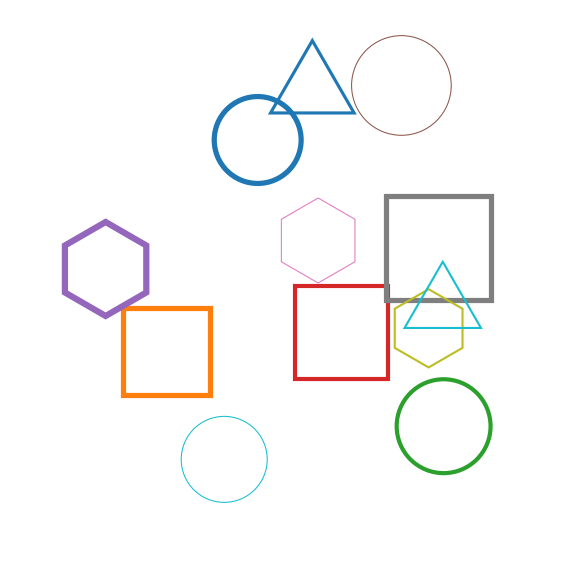[{"shape": "triangle", "thickness": 1.5, "radius": 0.42, "center": [0.541, 0.845]}, {"shape": "circle", "thickness": 2.5, "radius": 0.38, "center": [0.446, 0.757]}, {"shape": "square", "thickness": 2.5, "radius": 0.38, "center": [0.289, 0.39]}, {"shape": "circle", "thickness": 2, "radius": 0.41, "center": [0.768, 0.261]}, {"shape": "square", "thickness": 2, "radius": 0.4, "center": [0.592, 0.424]}, {"shape": "hexagon", "thickness": 3, "radius": 0.41, "center": [0.183, 0.533]}, {"shape": "circle", "thickness": 0.5, "radius": 0.43, "center": [0.695, 0.851]}, {"shape": "hexagon", "thickness": 0.5, "radius": 0.37, "center": [0.551, 0.583]}, {"shape": "square", "thickness": 2.5, "radius": 0.45, "center": [0.76, 0.57]}, {"shape": "hexagon", "thickness": 1, "radius": 0.34, "center": [0.742, 0.431]}, {"shape": "triangle", "thickness": 1, "radius": 0.38, "center": [0.767, 0.469]}, {"shape": "circle", "thickness": 0.5, "radius": 0.37, "center": [0.388, 0.204]}]